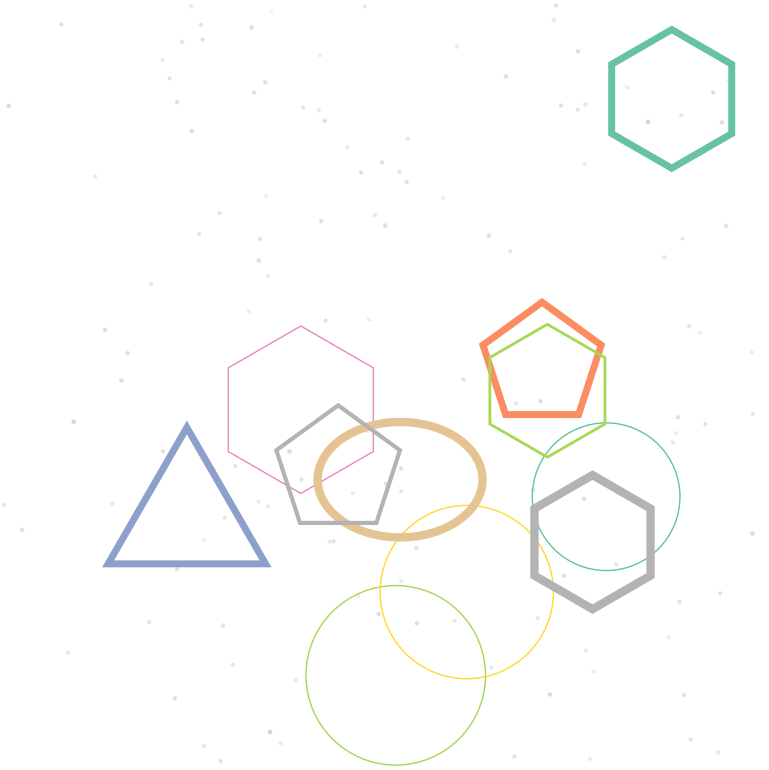[{"shape": "hexagon", "thickness": 2.5, "radius": 0.45, "center": [0.872, 0.872]}, {"shape": "circle", "thickness": 0.5, "radius": 0.48, "center": [0.787, 0.355]}, {"shape": "pentagon", "thickness": 2.5, "radius": 0.4, "center": [0.704, 0.527]}, {"shape": "triangle", "thickness": 2.5, "radius": 0.59, "center": [0.243, 0.327]}, {"shape": "hexagon", "thickness": 0.5, "radius": 0.54, "center": [0.391, 0.468]}, {"shape": "circle", "thickness": 0.5, "radius": 0.58, "center": [0.514, 0.123]}, {"shape": "hexagon", "thickness": 1, "radius": 0.43, "center": [0.711, 0.493]}, {"shape": "circle", "thickness": 0.5, "radius": 0.56, "center": [0.606, 0.231]}, {"shape": "oval", "thickness": 3, "radius": 0.54, "center": [0.52, 0.377]}, {"shape": "hexagon", "thickness": 3, "radius": 0.44, "center": [0.769, 0.296]}, {"shape": "pentagon", "thickness": 1.5, "radius": 0.42, "center": [0.439, 0.389]}]